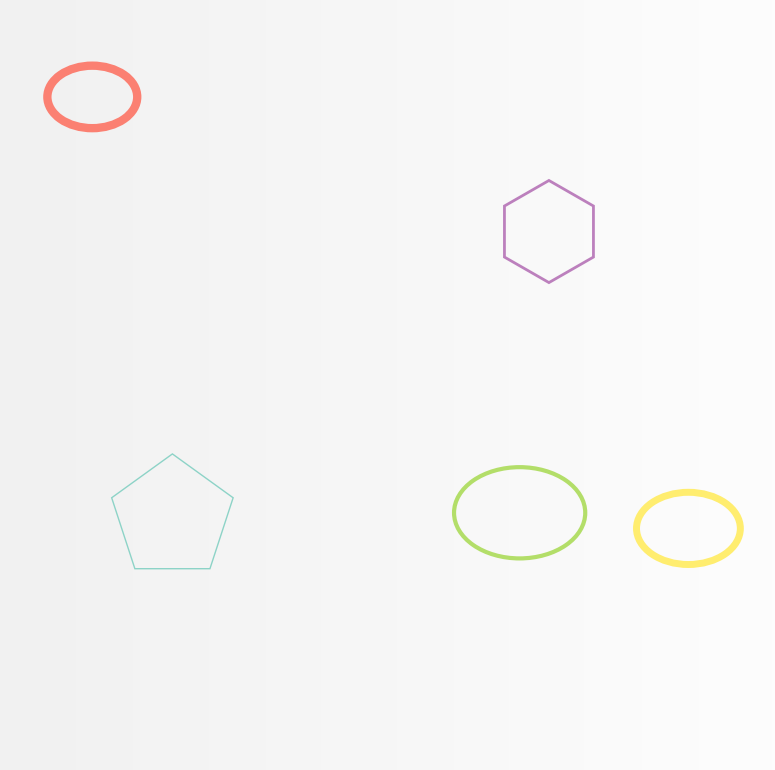[{"shape": "pentagon", "thickness": 0.5, "radius": 0.41, "center": [0.222, 0.328]}, {"shape": "oval", "thickness": 3, "radius": 0.29, "center": [0.119, 0.874]}, {"shape": "oval", "thickness": 1.5, "radius": 0.42, "center": [0.671, 0.334]}, {"shape": "hexagon", "thickness": 1, "radius": 0.33, "center": [0.708, 0.699]}, {"shape": "oval", "thickness": 2.5, "radius": 0.33, "center": [0.888, 0.314]}]